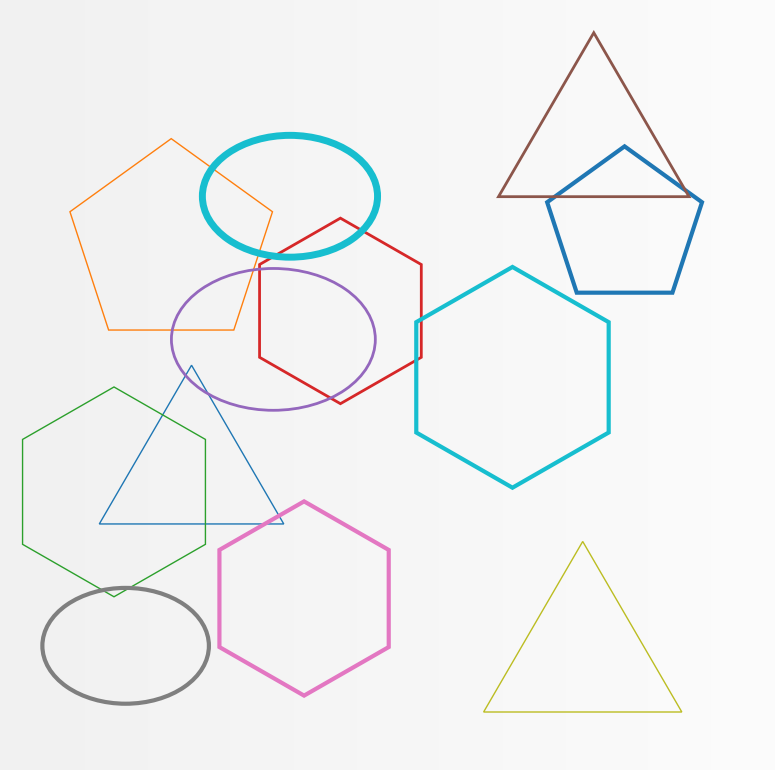[{"shape": "triangle", "thickness": 0.5, "radius": 0.69, "center": [0.247, 0.388]}, {"shape": "pentagon", "thickness": 1.5, "radius": 0.53, "center": [0.806, 0.705]}, {"shape": "pentagon", "thickness": 0.5, "radius": 0.69, "center": [0.221, 0.683]}, {"shape": "hexagon", "thickness": 0.5, "radius": 0.68, "center": [0.147, 0.361]}, {"shape": "hexagon", "thickness": 1, "radius": 0.6, "center": [0.439, 0.596]}, {"shape": "oval", "thickness": 1, "radius": 0.66, "center": [0.353, 0.559]}, {"shape": "triangle", "thickness": 1, "radius": 0.71, "center": [0.766, 0.816]}, {"shape": "hexagon", "thickness": 1.5, "radius": 0.63, "center": [0.392, 0.223]}, {"shape": "oval", "thickness": 1.5, "radius": 0.54, "center": [0.162, 0.161]}, {"shape": "triangle", "thickness": 0.5, "radius": 0.74, "center": [0.752, 0.149]}, {"shape": "oval", "thickness": 2.5, "radius": 0.57, "center": [0.374, 0.745]}, {"shape": "hexagon", "thickness": 1.5, "radius": 0.72, "center": [0.661, 0.51]}]